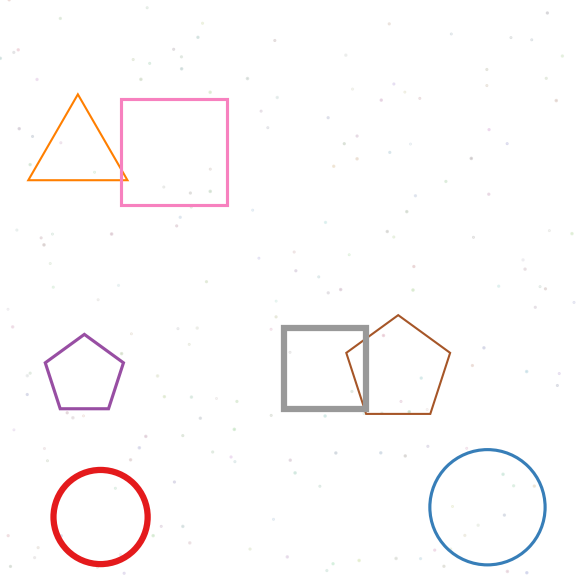[{"shape": "circle", "thickness": 3, "radius": 0.41, "center": [0.174, 0.104]}, {"shape": "circle", "thickness": 1.5, "radius": 0.5, "center": [0.844, 0.121]}, {"shape": "pentagon", "thickness": 1.5, "radius": 0.36, "center": [0.146, 0.349]}, {"shape": "triangle", "thickness": 1, "radius": 0.5, "center": [0.135, 0.737]}, {"shape": "pentagon", "thickness": 1, "radius": 0.47, "center": [0.69, 0.359]}, {"shape": "square", "thickness": 1.5, "radius": 0.46, "center": [0.301, 0.736]}, {"shape": "square", "thickness": 3, "radius": 0.35, "center": [0.563, 0.361]}]